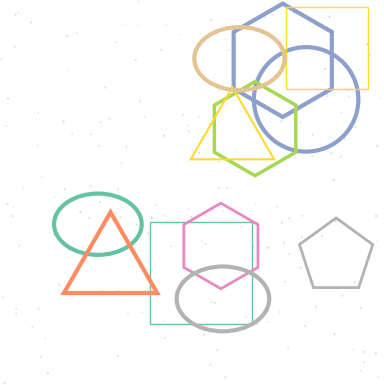[{"shape": "oval", "thickness": 3, "radius": 0.57, "center": [0.254, 0.418]}, {"shape": "square", "thickness": 1, "radius": 0.66, "center": [0.521, 0.29]}, {"shape": "triangle", "thickness": 3, "radius": 0.7, "center": [0.287, 0.309]}, {"shape": "circle", "thickness": 3, "radius": 0.68, "center": [0.795, 0.742]}, {"shape": "hexagon", "thickness": 3, "radius": 0.74, "center": [0.734, 0.843]}, {"shape": "hexagon", "thickness": 2, "radius": 0.56, "center": [0.574, 0.361]}, {"shape": "hexagon", "thickness": 2.5, "radius": 0.61, "center": [0.663, 0.666]}, {"shape": "triangle", "thickness": 1.5, "radius": 0.62, "center": [0.604, 0.649]}, {"shape": "square", "thickness": 1, "radius": 0.53, "center": [0.849, 0.875]}, {"shape": "oval", "thickness": 3, "radius": 0.59, "center": [0.622, 0.848]}, {"shape": "oval", "thickness": 3, "radius": 0.6, "center": [0.579, 0.224]}, {"shape": "pentagon", "thickness": 2, "radius": 0.5, "center": [0.873, 0.334]}]